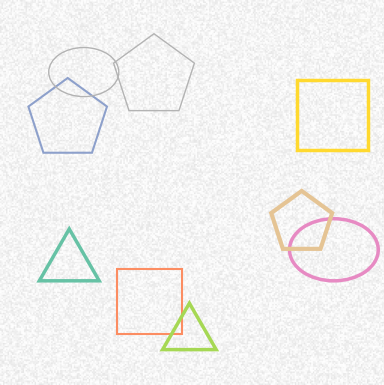[{"shape": "triangle", "thickness": 2.5, "radius": 0.45, "center": [0.18, 0.316]}, {"shape": "square", "thickness": 1.5, "radius": 0.42, "center": [0.388, 0.216]}, {"shape": "pentagon", "thickness": 1.5, "radius": 0.54, "center": [0.176, 0.69]}, {"shape": "oval", "thickness": 2.5, "radius": 0.58, "center": [0.867, 0.351]}, {"shape": "triangle", "thickness": 2.5, "radius": 0.4, "center": [0.492, 0.132]}, {"shape": "square", "thickness": 2.5, "radius": 0.46, "center": [0.864, 0.702]}, {"shape": "pentagon", "thickness": 3, "radius": 0.42, "center": [0.784, 0.421]}, {"shape": "pentagon", "thickness": 1, "radius": 0.55, "center": [0.4, 0.802]}, {"shape": "oval", "thickness": 1, "radius": 0.46, "center": [0.218, 0.813]}]